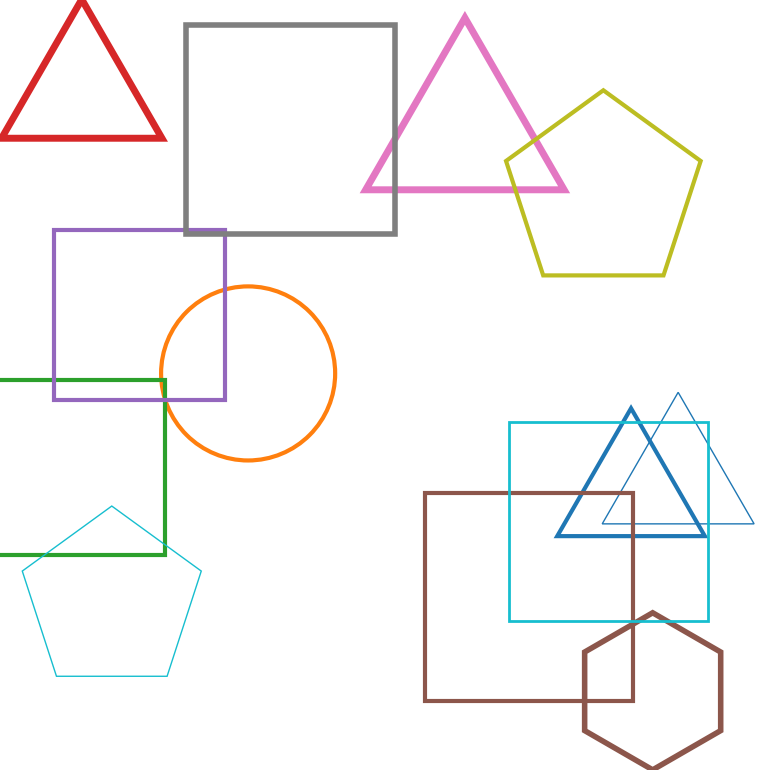[{"shape": "triangle", "thickness": 0.5, "radius": 0.57, "center": [0.881, 0.377]}, {"shape": "triangle", "thickness": 1.5, "radius": 0.55, "center": [0.82, 0.359]}, {"shape": "circle", "thickness": 1.5, "radius": 0.57, "center": [0.322, 0.515]}, {"shape": "square", "thickness": 1.5, "radius": 0.57, "center": [0.1, 0.393]}, {"shape": "triangle", "thickness": 2.5, "radius": 0.6, "center": [0.106, 0.881]}, {"shape": "square", "thickness": 1.5, "radius": 0.55, "center": [0.181, 0.591]}, {"shape": "square", "thickness": 1.5, "radius": 0.68, "center": [0.687, 0.224]}, {"shape": "hexagon", "thickness": 2, "radius": 0.51, "center": [0.848, 0.102]}, {"shape": "triangle", "thickness": 2.5, "radius": 0.74, "center": [0.604, 0.828]}, {"shape": "square", "thickness": 2, "radius": 0.68, "center": [0.378, 0.832]}, {"shape": "pentagon", "thickness": 1.5, "radius": 0.66, "center": [0.784, 0.75]}, {"shape": "pentagon", "thickness": 0.5, "radius": 0.61, "center": [0.145, 0.221]}, {"shape": "square", "thickness": 1, "radius": 0.64, "center": [0.79, 0.323]}]